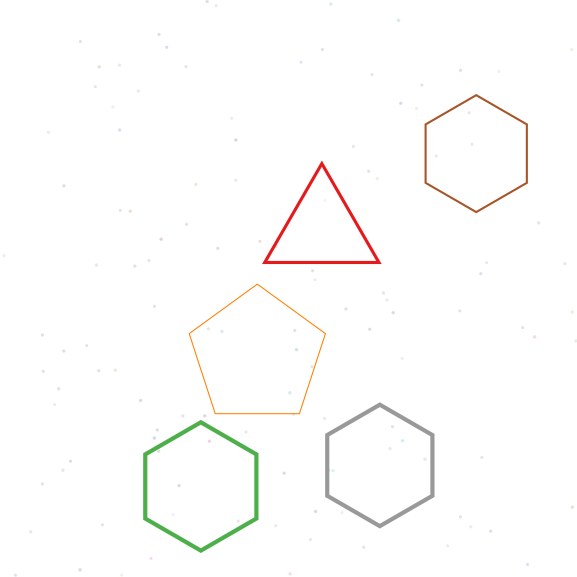[{"shape": "triangle", "thickness": 1.5, "radius": 0.57, "center": [0.557, 0.602]}, {"shape": "hexagon", "thickness": 2, "radius": 0.56, "center": [0.348, 0.157]}, {"shape": "pentagon", "thickness": 0.5, "radius": 0.62, "center": [0.446, 0.383]}, {"shape": "hexagon", "thickness": 1, "radius": 0.51, "center": [0.825, 0.733]}, {"shape": "hexagon", "thickness": 2, "radius": 0.53, "center": [0.658, 0.193]}]